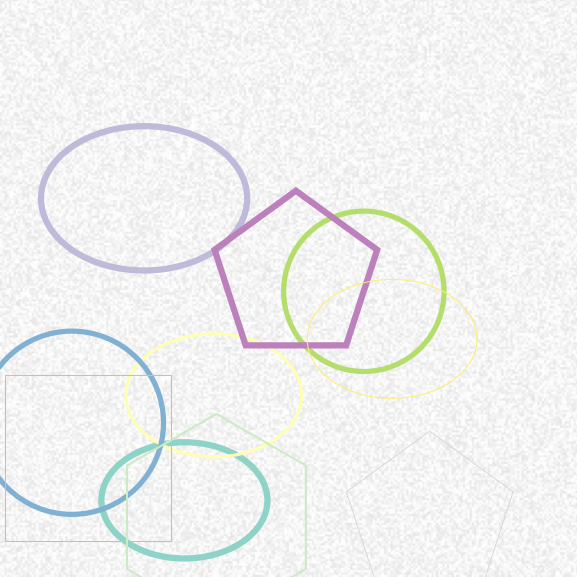[{"shape": "oval", "thickness": 3, "radius": 0.72, "center": [0.319, 0.133]}, {"shape": "oval", "thickness": 1.5, "radius": 0.76, "center": [0.37, 0.315]}, {"shape": "oval", "thickness": 3, "radius": 0.89, "center": [0.249, 0.656]}, {"shape": "circle", "thickness": 2.5, "radius": 0.79, "center": [0.125, 0.267]}, {"shape": "square", "thickness": 0.5, "radius": 0.72, "center": [0.152, 0.205]}, {"shape": "circle", "thickness": 2.5, "radius": 0.69, "center": [0.63, 0.495]}, {"shape": "pentagon", "thickness": 0.5, "radius": 0.76, "center": [0.744, 0.101]}, {"shape": "pentagon", "thickness": 3, "radius": 0.74, "center": [0.512, 0.521]}, {"shape": "hexagon", "thickness": 1, "radius": 0.89, "center": [0.375, 0.104]}, {"shape": "oval", "thickness": 0.5, "radius": 0.74, "center": [0.679, 0.412]}]